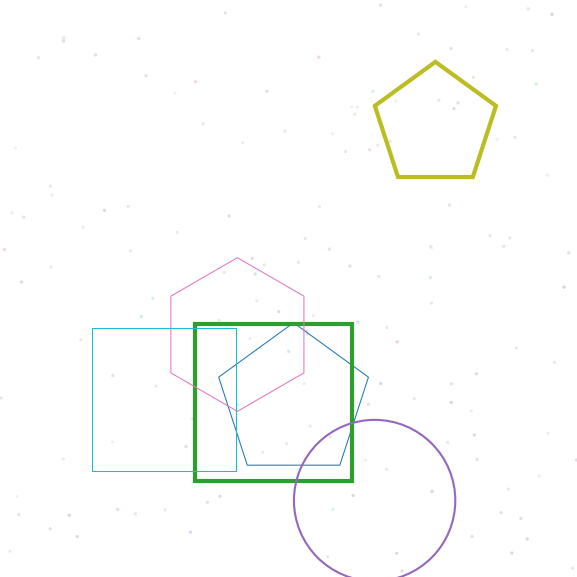[{"shape": "pentagon", "thickness": 0.5, "radius": 0.68, "center": [0.508, 0.304]}, {"shape": "square", "thickness": 2, "radius": 0.68, "center": [0.473, 0.303]}, {"shape": "circle", "thickness": 1, "radius": 0.7, "center": [0.649, 0.132]}, {"shape": "hexagon", "thickness": 0.5, "radius": 0.67, "center": [0.411, 0.42]}, {"shape": "pentagon", "thickness": 2, "radius": 0.55, "center": [0.754, 0.782]}, {"shape": "square", "thickness": 0.5, "radius": 0.62, "center": [0.284, 0.308]}]